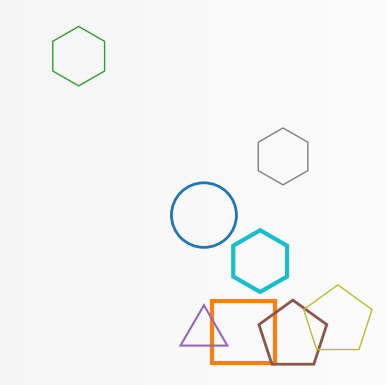[{"shape": "circle", "thickness": 2, "radius": 0.42, "center": [0.526, 0.441]}, {"shape": "square", "thickness": 3, "radius": 0.41, "center": [0.628, 0.137]}, {"shape": "hexagon", "thickness": 1, "radius": 0.39, "center": [0.203, 0.854]}, {"shape": "triangle", "thickness": 1.5, "radius": 0.35, "center": [0.526, 0.137]}, {"shape": "pentagon", "thickness": 2, "radius": 0.46, "center": [0.756, 0.128]}, {"shape": "hexagon", "thickness": 1, "radius": 0.37, "center": [0.73, 0.594]}, {"shape": "pentagon", "thickness": 1, "radius": 0.46, "center": [0.872, 0.167]}, {"shape": "hexagon", "thickness": 3, "radius": 0.4, "center": [0.671, 0.322]}]